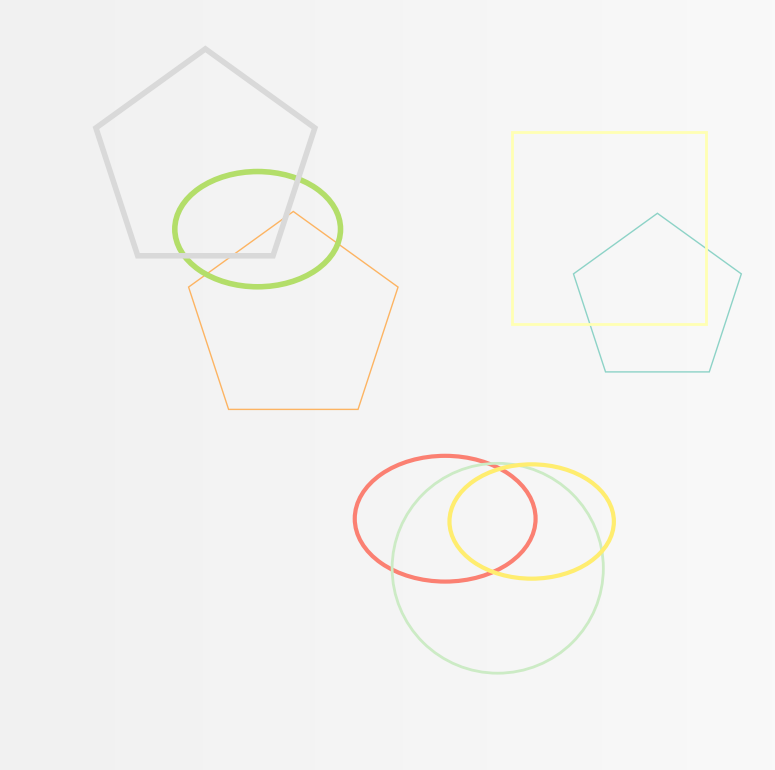[{"shape": "pentagon", "thickness": 0.5, "radius": 0.57, "center": [0.848, 0.609]}, {"shape": "square", "thickness": 1, "radius": 0.62, "center": [0.786, 0.704]}, {"shape": "oval", "thickness": 1.5, "radius": 0.58, "center": [0.574, 0.326]}, {"shape": "pentagon", "thickness": 0.5, "radius": 0.71, "center": [0.378, 0.583]}, {"shape": "oval", "thickness": 2, "radius": 0.53, "center": [0.332, 0.702]}, {"shape": "pentagon", "thickness": 2, "radius": 0.74, "center": [0.265, 0.788]}, {"shape": "circle", "thickness": 1, "radius": 0.68, "center": [0.642, 0.262]}, {"shape": "oval", "thickness": 1.5, "radius": 0.53, "center": [0.686, 0.323]}]